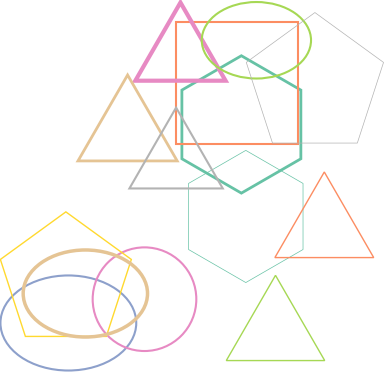[{"shape": "hexagon", "thickness": 0.5, "radius": 0.86, "center": [0.638, 0.438]}, {"shape": "hexagon", "thickness": 2, "radius": 0.89, "center": [0.627, 0.677]}, {"shape": "square", "thickness": 1.5, "radius": 0.79, "center": [0.615, 0.785]}, {"shape": "triangle", "thickness": 1, "radius": 0.74, "center": [0.842, 0.405]}, {"shape": "oval", "thickness": 1.5, "radius": 0.88, "center": [0.178, 0.161]}, {"shape": "circle", "thickness": 1.5, "radius": 0.67, "center": [0.375, 0.223]}, {"shape": "triangle", "thickness": 3, "radius": 0.68, "center": [0.469, 0.858]}, {"shape": "triangle", "thickness": 1, "radius": 0.74, "center": [0.716, 0.137]}, {"shape": "oval", "thickness": 1.5, "radius": 0.71, "center": [0.666, 0.895]}, {"shape": "pentagon", "thickness": 1, "radius": 0.89, "center": [0.171, 0.271]}, {"shape": "triangle", "thickness": 2, "radius": 0.74, "center": [0.331, 0.656]}, {"shape": "oval", "thickness": 2.5, "radius": 0.81, "center": [0.222, 0.238]}, {"shape": "triangle", "thickness": 1.5, "radius": 0.7, "center": [0.457, 0.581]}, {"shape": "pentagon", "thickness": 0.5, "radius": 0.94, "center": [0.818, 0.78]}]